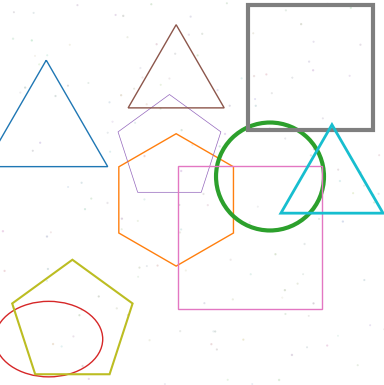[{"shape": "triangle", "thickness": 1, "radius": 0.92, "center": [0.12, 0.659]}, {"shape": "hexagon", "thickness": 1, "radius": 0.86, "center": [0.458, 0.481]}, {"shape": "circle", "thickness": 3, "radius": 0.7, "center": [0.701, 0.542]}, {"shape": "oval", "thickness": 1, "radius": 0.7, "center": [0.127, 0.119]}, {"shape": "pentagon", "thickness": 0.5, "radius": 0.7, "center": [0.44, 0.614]}, {"shape": "triangle", "thickness": 1, "radius": 0.72, "center": [0.458, 0.792]}, {"shape": "square", "thickness": 1, "radius": 0.93, "center": [0.649, 0.382]}, {"shape": "square", "thickness": 3, "radius": 0.81, "center": [0.807, 0.825]}, {"shape": "pentagon", "thickness": 1.5, "radius": 0.82, "center": [0.188, 0.161]}, {"shape": "triangle", "thickness": 2, "radius": 0.77, "center": [0.862, 0.523]}]